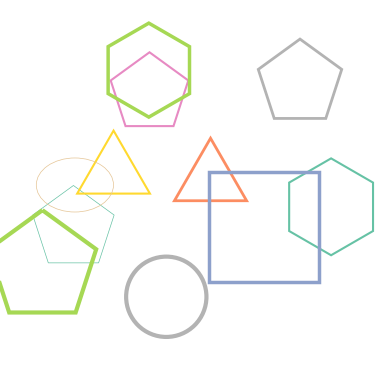[{"shape": "pentagon", "thickness": 0.5, "radius": 0.56, "center": [0.191, 0.407]}, {"shape": "hexagon", "thickness": 1.5, "radius": 0.63, "center": [0.86, 0.463]}, {"shape": "triangle", "thickness": 2, "radius": 0.54, "center": [0.547, 0.533]}, {"shape": "square", "thickness": 2.5, "radius": 0.72, "center": [0.685, 0.41]}, {"shape": "pentagon", "thickness": 1.5, "radius": 0.53, "center": [0.388, 0.758]}, {"shape": "hexagon", "thickness": 2.5, "radius": 0.61, "center": [0.387, 0.818]}, {"shape": "pentagon", "thickness": 3, "radius": 0.73, "center": [0.11, 0.307]}, {"shape": "triangle", "thickness": 1.5, "radius": 0.55, "center": [0.295, 0.552]}, {"shape": "oval", "thickness": 0.5, "radius": 0.5, "center": [0.195, 0.52]}, {"shape": "pentagon", "thickness": 2, "radius": 0.57, "center": [0.779, 0.785]}, {"shape": "circle", "thickness": 3, "radius": 0.52, "center": [0.432, 0.229]}]